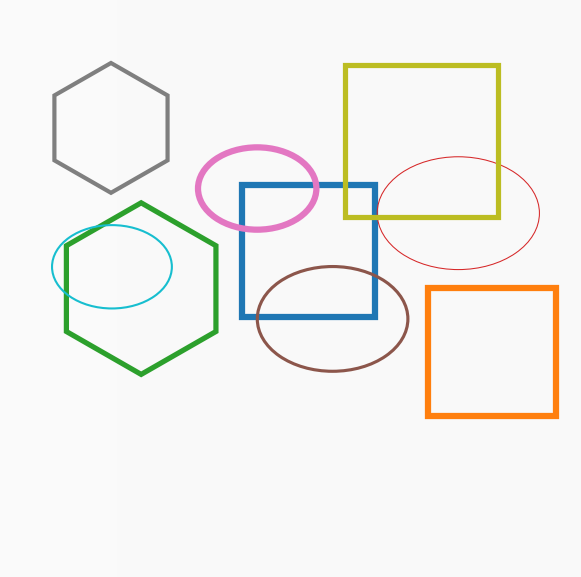[{"shape": "square", "thickness": 3, "radius": 0.57, "center": [0.53, 0.564]}, {"shape": "square", "thickness": 3, "radius": 0.55, "center": [0.846, 0.389]}, {"shape": "hexagon", "thickness": 2.5, "radius": 0.74, "center": [0.243, 0.499]}, {"shape": "oval", "thickness": 0.5, "radius": 0.7, "center": [0.789, 0.63]}, {"shape": "oval", "thickness": 1.5, "radius": 0.65, "center": [0.572, 0.447]}, {"shape": "oval", "thickness": 3, "radius": 0.51, "center": [0.442, 0.673]}, {"shape": "hexagon", "thickness": 2, "radius": 0.56, "center": [0.191, 0.778]}, {"shape": "square", "thickness": 2.5, "radius": 0.66, "center": [0.725, 0.755]}, {"shape": "oval", "thickness": 1, "radius": 0.52, "center": [0.193, 0.537]}]